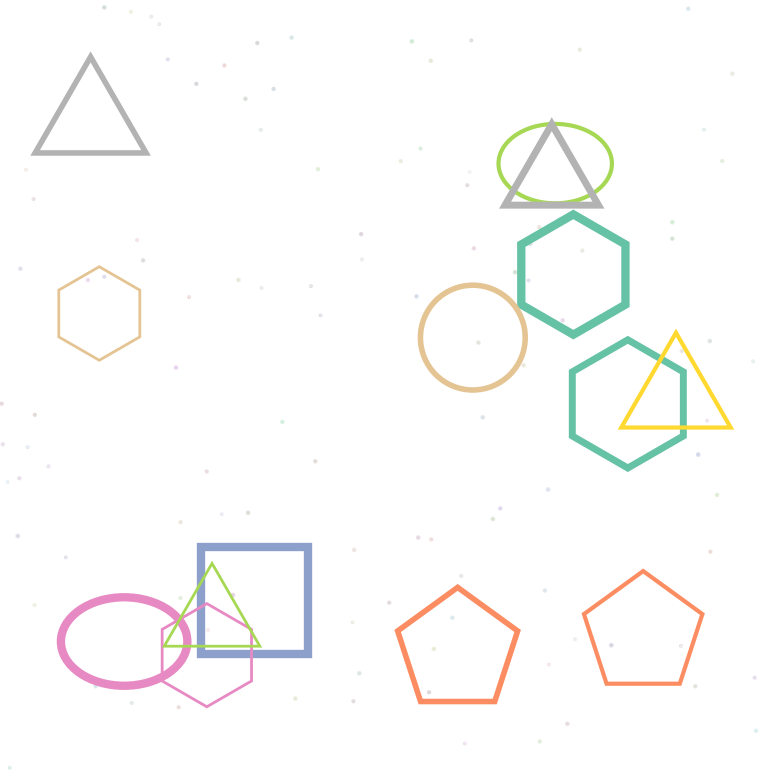[{"shape": "hexagon", "thickness": 3, "radius": 0.39, "center": [0.745, 0.643]}, {"shape": "hexagon", "thickness": 2.5, "radius": 0.42, "center": [0.815, 0.475]}, {"shape": "pentagon", "thickness": 2, "radius": 0.41, "center": [0.594, 0.155]}, {"shape": "pentagon", "thickness": 1.5, "radius": 0.4, "center": [0.835, 0.177]}, {"shape": "square", "thickness": 3, "radius": 0.35, "center": [0.331, 0.22]}, {"shape": "oval", "thickness": 3, "radius": 0.41, "center": [0.161, 0.167]}, {"shape": "hexagon", "thickness": 1, "radius": 0.34, "center": [0.269, 0.149]}, {"shape": "oval", "thickness": 1.5, "radius": 0.37, "center": [0.721, 0.787]}, {"shape": "triangle", "thickness": 1, "radius": 0.36, "center": [0.275, 0.197]}, {"shape": "triangle", "thickness": 1.5, "radius": 0.41, "center": [0.878, 0.486]}, {"shape": "hexagon", "thickness": 1, "radius": 0.3, "center": [0.129, 0.593]}, {"shape": "circle", "thickness": 2, "radius": 0.34, "center": [0.614, 0.562]}, {"shape": "triangle", "thickness": 2.5, "radius": 0.35, "center": [0.717, 0.769]}, {"shape": "triangle", "thickness": 2, "radius": 0.42, "center": [0.118, 0.843]}]